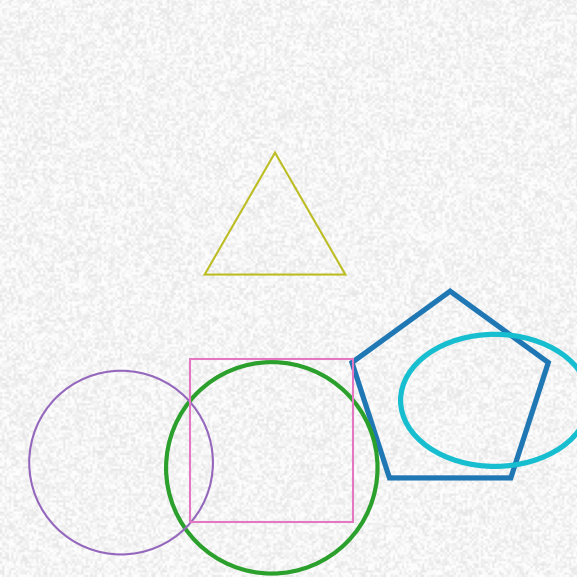[{"shape": "pentagon", "thickness": 2.5, "radius": 0.89, "center": [0.779, 0.316]}, {"shape": "circle", "thickness": 2, "radius": 0.92, "center": [0.471, 0.189]}, {"shape": "circle", "thickness": 1, "radius": 0.8, "center": [0.21, 0.198]}, {"shape": "square", "thickness": 1, "radius": 0.71, "center": [0.47, 0.237]}, {"shape": "triangle", "thickness": 1, "radius": 0.7, "center": [0.476, 0.594]}, {"shape": "oval", "thickness": 2.5, "radius": 0.82, "center": [0.857, 0.306]}]